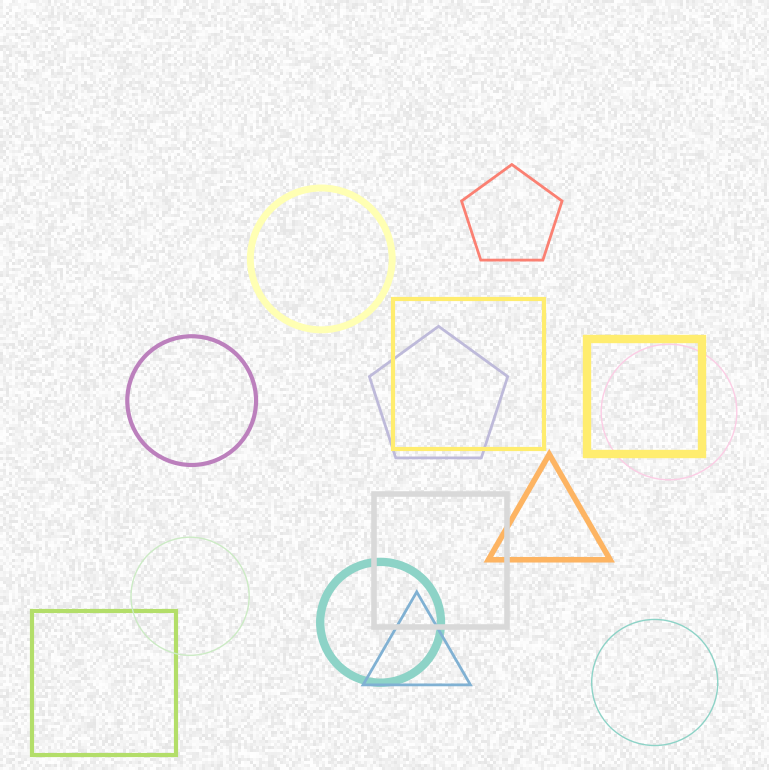[{"shape": "circle", "thickness": 3, "radius": 0.39, "center": [0.494, 0.192]}, {"shape": "circle", "thickness": 0.5, "radius": 0.41, "center": [0.85, 0.114]}, {"shape": "circle", "thickness": 2.5, "radius": 0.46, "center": [0.417, 0.664]}, {"shape": "pentagon", "thickness": 1, "radius": 0.47, "center": [0.57, 0.482]}, {"shape": "pentagon", "thickness": 1, "radius": 0.34, "center": [0.665, 0.718]}, {"shape": "triangle", "thickness": 1, "radius": 0.4, "center": [0.541, 0.151]}, {"shape": "triangle", "thickness": 2, "radius": 0.46, "center": [0.713, 0.319]}, {"shape": "square", "thickness": 1.5, "radius": 0.47, "center": [0.135, 0.113]}, {"shape": "circle", "thickness": 0.5, "radius": 0.44, "center": [0.869, 0.465]}, {"shape": "square", "thickness": 2, "radius": 0.43, "center": [0.572, 0.272]}, {"shape": "circle", "thickness": 1.5, "radius": 0.42, "center": [0.249, 0.48]}, {"shape": "circle", "thickness": 0.5, "radius": 0.38, "center": [0.247, 0.226]}, {"shape": "square", "thickness": 1.5, "radius": 0.49, "center": [0.608, 0.514]}, {"shape": "square", "thickness": 3, "radius": 0.37, "center": [0.837, 0.485]}]